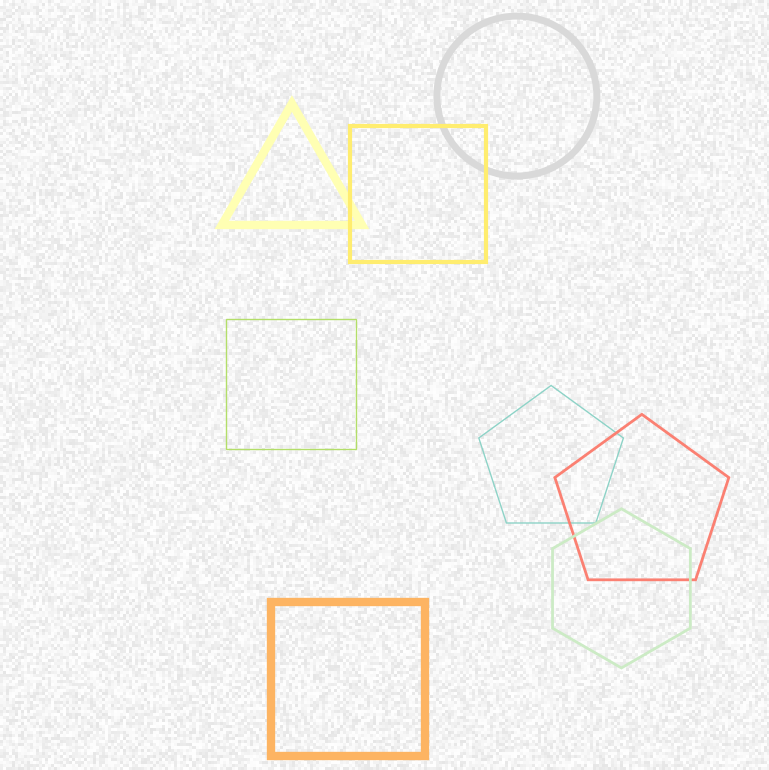[{"shape": "pentagon", "thickness": 0.5, "radius": 0.49, "center": [0.716, 0.401]}, {"shape": "triangle", "thickness": 3, "radius": 0.53, "center": [0.379, 0.76]}, {"shape": "pentagon", "thickness": 1, "radius": 0.59, "center": [0.834, 0.343]}, {"shape": "square", "thickness": 3, "radius": 0.5, "center": [0.452, 0.118]}, {"shape": "square", "thickness": 0.5, "radius": 0.42, "center": [0.378, 0.501]}, {"shape": "circle", "thickness": 2.5, "radius": 0.52, "center": [0.671, 0.875]}, {"shape": "hexagon", "thickness": 1, "radius": 0.52, "center": [0.807, 0.236]}, {"shape": "square", "thickness": 1.5, "radius": 0.44, "center": [0.542, 0.748]}]